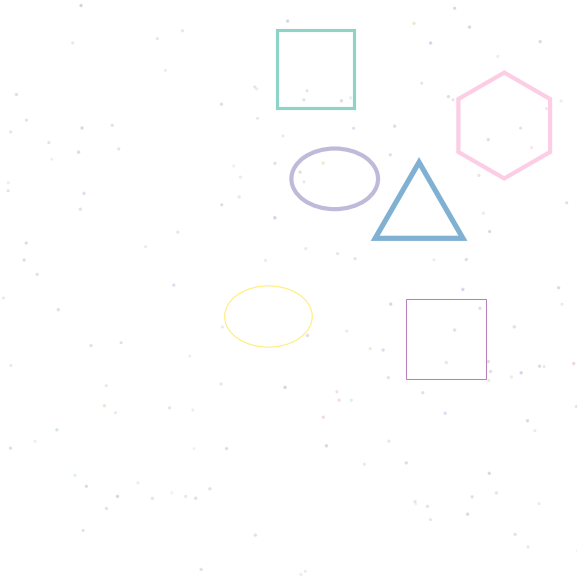[{"shape": "square", "thickness": 1.5, "radius": 0.34, "center": [0.546, 0.88]}, {"shape": "oval", "thickness": 2, "radius": 0.37, "center": [0.58, 0.689]}, {"shape": "triangle", "thickness": 2.5, "radius": 0.44, "center": [0.726, 0.63]}, {"shape": "hexagon", "thickness": 2, "radius": 0.46, "center": [0.873, 0.782]}, {"shape": "square", "thickness": 0.5, "radius": 0.35, "center": [0.772, 0.412]}, {"shape": "oval", "thickness": 0.5, "radius": 0.38, "center": [0.465, 0.451]}]